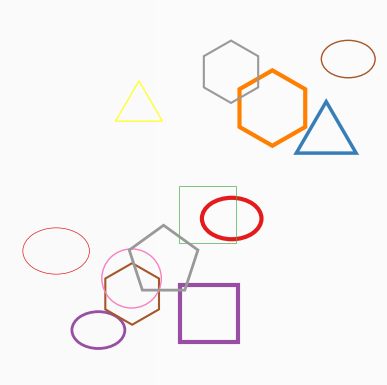[{"shape": "oval", "thickness": 3, "radius": 0.38, "center": [0.598, 0.432]}, {"shape": "oval", "thickness": 0.5, "radius": 0.43, "center": [0.145, 0.348]}, {"shape": "triangle", "thickness": 2.5, "radius": 0.45, "center": [0.842, 0.647]}, {"shape": "square", "thickness": 0.5, "radius": 0.37, "center": [0.536, 0.443]}, {"shape": "square", "thickness": 3, "radius": 0.37, "center": [0.54, 0.185]}, {"shape": "oval", "thickness": 2, "radius": 0.34, "center": [0.254, 0.143]}, {"shape": "hexagon", "thickness": 3, "radius": 0.49, "center": [0.703, 0.719]}, {"shape": "triangle", "thickness": 1, "radius": 0.35, "center": [0.359, 0.72]}, {"shape": "oval", "thickness": 1, "radius": 0.35, "center": [0.899, 0.847]}, {"shape": "hexagon", "thickness": 1.5, "radius": 0.4, "center": [0.341, 0.237]}, {"shape": "circle", "thickness": 1, "radius": 0.38, "center": [0.34, 0.277]}, {"shape": "hexagon", "thickness": 1.5, "radius": 0.4, "center": [0.596, 0.814]}, {"shape": "pentagon", "thickness": 2, "radius": 0.47, "center": [0.422, 0.322]}]